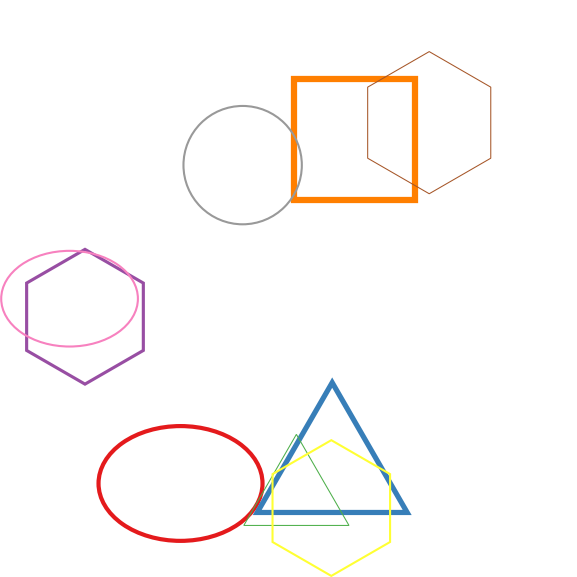[{"shape": "oval", "thickness": 2, "radius": 0.71, "center": [0.313, 0.162]}, {"shape": "triangle", "thickness": 2.5, "radius": 0.75, "center": [0.575, 0.187]}, {"shape": "triangle", "thickness": 0.5, "radius": 0.53, "center": [0.513, 0.142]}, {"shape": "hexagon", "thickness": 1.5, "radius": 0.58, "center": [0.147, 0.451]}, {"shape": "square", "thickness": 3, "radius": 0.52, "center": [0.614, 0.758]}, {"shape": "hexagon", "thickness": 1, "radius": 0.59, "center": [0.574, 0.119]}, {"shape": "hexagon", "thickness": 0.5, "radius": 0.62, "center": [0.743, 0.787]}, {"shape": "oval", "thickness": 1, "radius": 0.59, "center": [0.12, 0.482]}, {"shape": "circle", "thickness": 1, "radius": 0.51, "center": [0.42, 0.713]}]